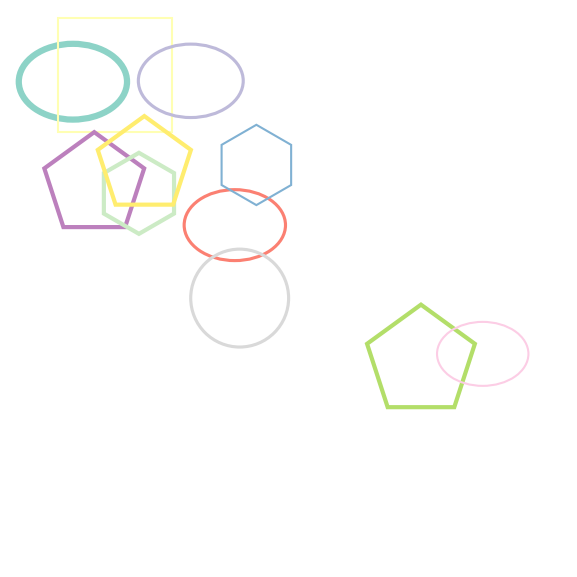[{"shape": "oval", "thickness": 3, "radius": 0.47, "center": [0.126, 0.858]}, {"shape": "square", "thickness": 1, "radius": 0.49, "center": [0.199, 0.87]}, {"shape": "oval", "thickness": 1.5, "radius": 0.45, "center": [0.33, 0.859]}, {"shape": "oval", "thickness": 1.5, "radius": 0.44, "center": [0.407, 0.609]}, {"shape": "hexagon", "thickness": 1, "radius": 0.35, "center": [0.444, 0.714]}, {"shape": "pentagon", "thickness": 2, "radius": 0.49, "center": [0.729, 0.373]}, {"shape": "oval", "thickness": 1, "radius": 0.4, "center": [0.836, 0.386]}, {"shape": "circle", "thickness": 1.5, "radius": 0.42, "center": [0.415, 0.483]}, {"shape": "pentagon", "thickness": 2, "radius": 0.45, "center": [0.163, 0.679]}, {"shape": "hexagon", "thickness": 2, "radius": 0.35, "center": [0.241, 0.664]}, {"shape": "pentagon", "thickness": 2, "radius": 0.42, "center": [0.25, 0.713]}]